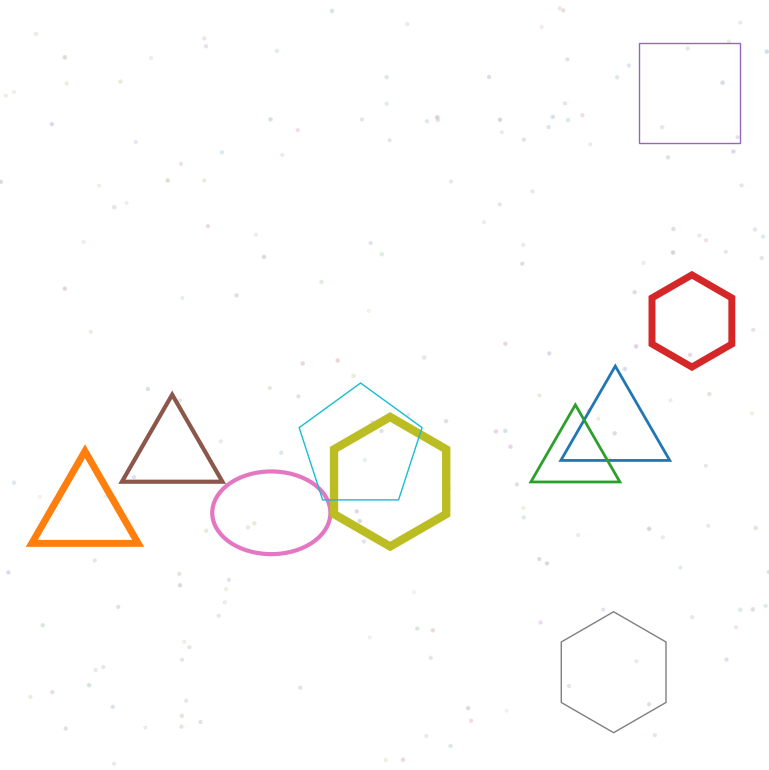[{"shape": "triangle", "thickness": 1, "radius": 0.41, "center": [0.799, 0.443]}, {"shape": "triangle", "thickness": 2.5, "radius": 0.4, "center": [0.11, 0.334]}, {"shape": "triangle", "thickness": 1, "radius": 0.33, "center": [0.747, 0.407]}, {"shape": "hexagon", "thickness": 2.5, "radius": 0.3, "center": [0.899, 0.583]}, {"shape": "square", "thickness": 0.5, "radius": 0.33, "center": [0.895, 0.879]}, {"shape": "triangle", "thickness": 1.5, "radius": 0.38, "center": [0.224, 0.412]}, {"shape": "oval", "thickness": 1.5, "radius": 0.38, "center": [0.352, 0.334]}, {"shape": "hexagon", "thickness": 0.5, "radius": 0.39, "center": [0.797, 0.127]}, {"shape": "hexagon", "thickness": 3, "radius": 0.42, "center": [0.507, 0.374]}, {"shape": "pentagon", "thickness": 0.5, "radius": 0.42, "center": [0.468, 0.419]}]